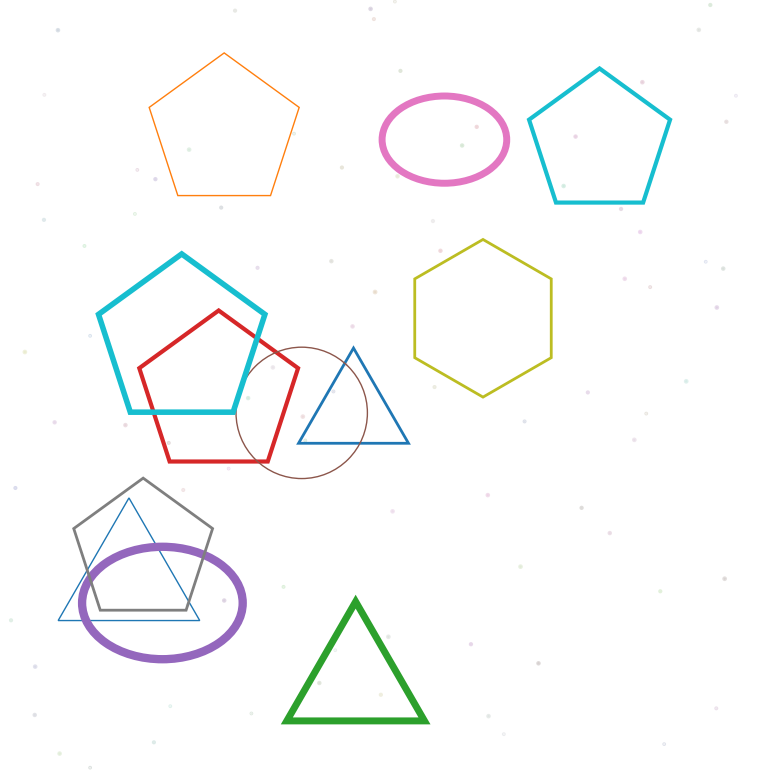[{"shape": "triangle", "thickness": 0.5, "radius": 0.53, "center": [0.167, 0.247]}, {"shape": "triangle", "thickness": 1, "radius": 0.41, "center": [0.459, 0.466]}, {"shape": "pentagon", "thickness": 0.5, "radius": 0.51, "center": [0.291, 0.829]}, {"shape": "triangle", "thickness": 2.5, "radius": 0.52, "center": [0.462, 0.115]}, {"shape": "pentagon", "thickness": 1.5, "radius": 0.54, "center": [0.284, 0.488]}, {"shape": "oval", "thickness": 3, "radius": 0.52, "center": [0.211, 0.217]}, {"shape": "circle", "thickness": 0.5, "radius": 0.43, "center": [0.392, 0.464]}, {"shape": "oval", "thickness": 2.5, "radius": 0.4, "center": [0.577, 0.819]}, {"shape": "pentagon", "thickness": 1, "radius": 0.47, "center": [0.186, 0.284]}, {"shape": "hexagon", "thickness": 1, "radius": 0.51, "center": [0.627, 0.587]}, {"shape": "pentagon", "thickness": 1.5, "radius": 0.48, "center": [0.779, 0.815]}, {"shape": "pentagon", "thickness": 2, "radius": 0.57, "center": [0.236, 0.557]}]